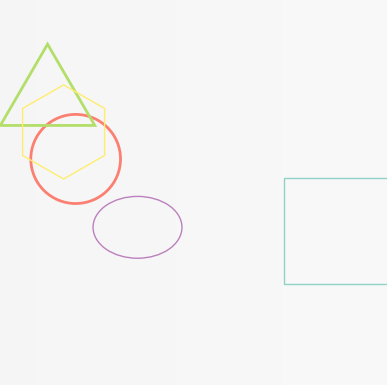[{"shape": "square", "thickness": 1, "radius": 0.69, "center": [0.87, 0.4]}, {"shape": "circle", "thickness": 2, "radius": 0.58, "center": [0.195, 0.587]}, {"shape": "triangle", "thickness": 2, "radius": 0.7, "center": [0.123, 0.745]}, {"shape": "oval", "thickness": 1, "radius": 0.57, "center": [0.355, 0.41]}, {"shape": "hexagon", "thickness": 1, "radius": 0.61, "center": [0.164, 0.657]}]